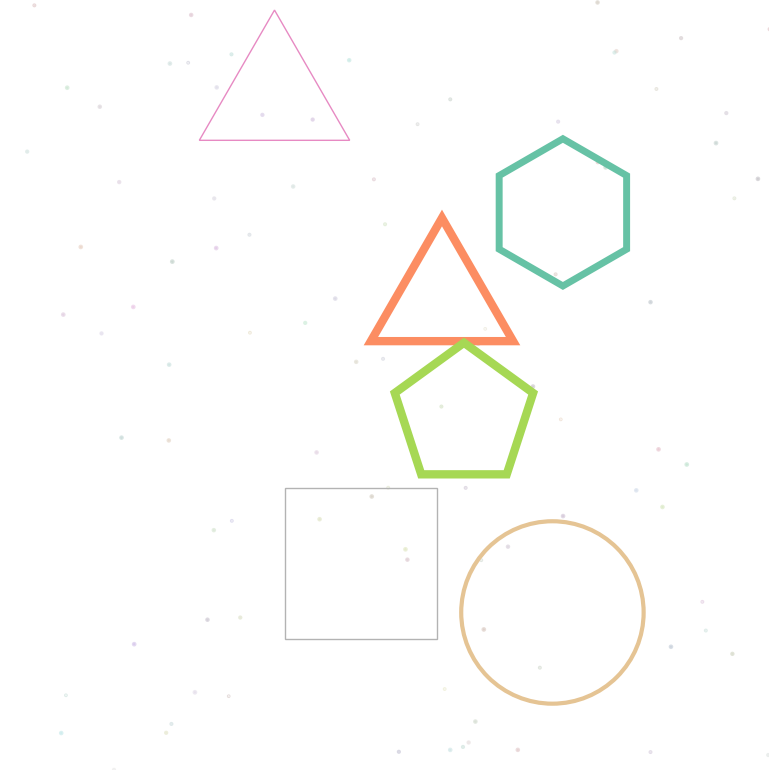[{"shape": "hexagon", "thickness": 2.5, "radius": 0.48, "center": [0.731, 0.724]}, {"shape": "triangle", "thickness": 3, "radius": 0.53, "center": [0.574, 0.61]}, {"shape": "triangle", "thickness": 0.5, "radius": 0.56, "center": [0.357, 0.874]}, {"shape": "pentagon", "thickness": 3, "radius": 0.47, "center": [0.603, 0.46]}, {"shape": "circle", "thickness": 1.5, "radius": 0.59, "center": [0.717, 0.205]}, {"shape": "square", "thickness": 0.5, "radius": 0.49, "center": [0.469, 0.268]}]